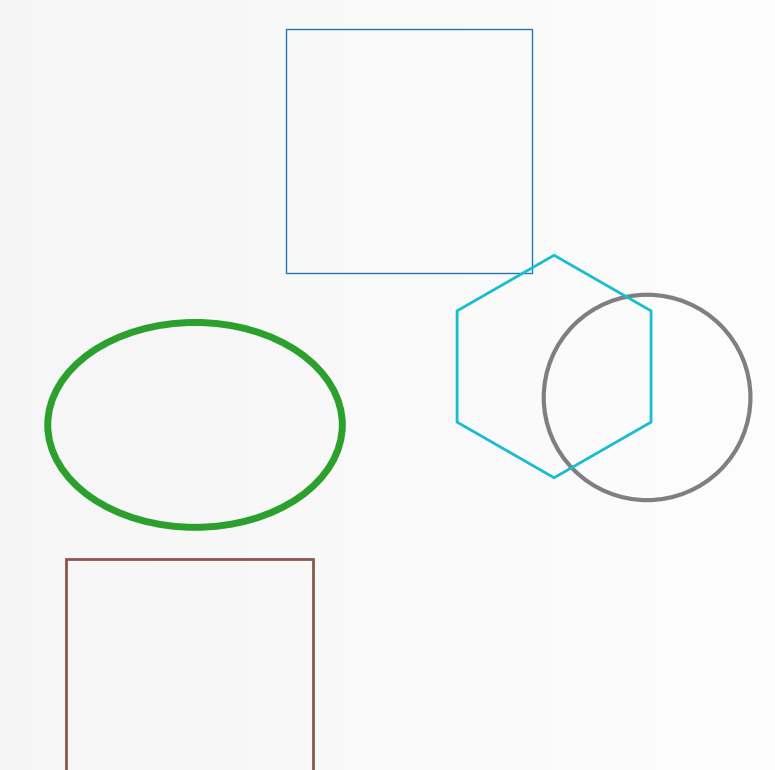[{"shape": "square", "thickness": 0.5, "radius": 0.79, "center": [0.528, 0.804]}, {"shape": "oval", "thickness": 2.5, "radius": 0.95, "center": [0.252, 0.448]}, {"shape": "square", "thickness": 1, "radius": 0.8, "center": [0.245, 0.115]}, {"shape": "circle", "thickness": 1.5, "radius": 0.67, "center": [0.835, 0.484]}, {"shape": "hexagon", "thickness": 1, "radius": 0.72, "center": [0.715, 0.524]}]